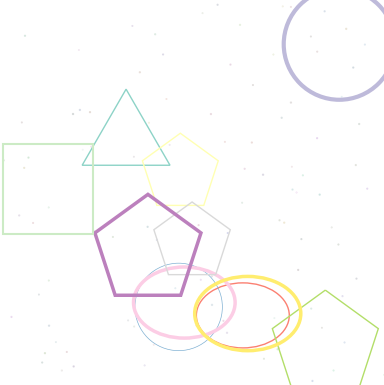[{"shape": "triangle", "thickness": 1, "radius": 0.66, "center": [0.327, 0.637]}, {"shape": "pentagon", "thickness": 1, "radius": 0.52, "center": [0.468, 0.55]}, {"shape": "circle", "thickness": 3, "radius": 0.72, "center": [0.881, 0.885]}, {"shape": "oval", "thickness": 1, "radius": 0.6, "center": [0.631, 0.181]}, {"shape": "circle", "thickness": 0.5, "radius": 0.57, "center": [0.464, 0.203]}, {"shape": "pentagon", "thickness": 1, "radius": 0.72, "center": [0.845, 0.102]}, {"shape": "oval", "thickness": 2.5, "radius": 0.66, "center": [0.479, 0.214]}, {"shape": "pentagon", "thickness": 1, "radius": 0.52, "center": [0.499, 0.371]}, {"shape": "pentagon", "thickness": 2.5, "radius": 0.72, "center": [0.384, 0.35]}, {"shape": "square", "thickness": 1.5, "radius": 0.58, "center": [0.124, 0.509]}, {"shape": "oval", "thickness": 2.5, "radius": 0.69, "center": [0.644, 0.186]}]